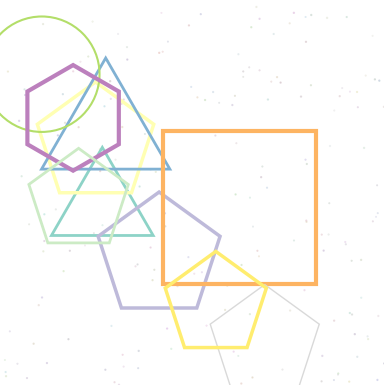[{"shape": "triangle", "thickness": 2, "radius": 0.76, "center": [0.266, 0.465]}, {"shape": "pentagon", "thickness": 2.5, "radius": 0.79, "center": [0.248, 0.628]}, {"shape": "pentagon", "thickness": 2.5, "radius": 0.83, "center": [0.413, 0.335]}, {"shape": "triangle", "thickness": 2, "radius": 0.96, "center": [0.275, 0.657]}, {"shape": "square", "thickness": 3, "radius": 0.99, "center": [0.623, 0.461]}, {"shape": "circle", "thickness": 1.5, "radius": 0.75, "center": [0.109, 0.807]}, {"shape": "pentagon", "thickness": 1, "radius": 0.74, "center": [0.688, 0.112]}, {"shape": "hexagon", "thickness": 3, "radius": 0.69, "center": [0.19, 0.694]}, {"shape": "pentagon", "thickness": 2, "radius": 0.68, "center": [0.204, 0.479]}, {"shape": "pentagon", "thickness": 2.5, "radius": 0.69, "center": [0.561, 0.209]}]